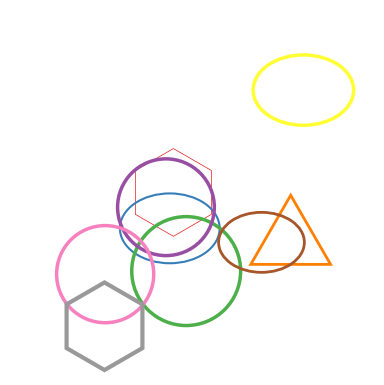[{"shape": "hexagon", "thickness": 0.5, "radius": 0.57, "center": [0.45, 0.5]}, {"shape": "oval", "thickness": 1.5, "radius": 0.65, "center": [0.441, 0.407]}, {"shape": "circle", "thickness": 2.5, "radius": 0.71, "center": [0.484, 0.296]}, {"shape": "circle", "thickness": 2.5, "radius": 0.63, "center": [0.431, 0.462]}, {"shape": "triangle", "thickness": 2, "radius": 0.6, "center": [0.755, 0.373]}, {"shape": "oval", "thickness": 2.5, "radius": 0.65, "center": [0.788, 0.766]}, {"shape": "oval", "thickness": 2, "radius": 0.56, "center": [0.679, 0.371]}, {"shape": "circle", "thickness": 2.5, "radius": 0.63, "center": [0.273, 0.288]}, {"shape": "hexagon", "thickness": 3, "radius": 0.57, "center": [0.271, 0.153]}]